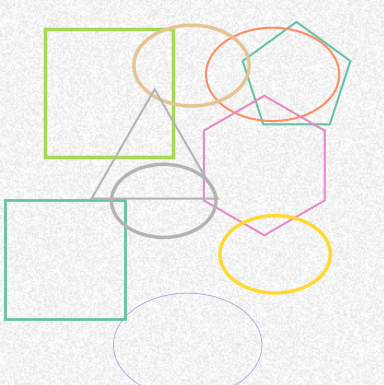[{"shape": "pentagon", "thickness": 1.5, "radius": 0.74, "center": [0.77, 0.796]}, {"shape": "square", "thickness": 2, "radius": 0.78, "center": [0.169, 0.327]}, {"shape": "oval", "thickness": 1.5, "radius": 0.87, "center": [0.708, 0.807]}, {"shape": "oval", "thickness": 0.5, "radius": 0.96, "center": [0.487, 0.104]}, {"shape": "hexagon", "thickness": 1.5, "radius": 0.91, "center": [0.687, 0.57]}, {"shape": "square", "thickness": 2.5, "radius": 0.83, "center": [0.283, 0.757]}, {"shape": "oval", "thickness": 2.5, "radius": 0.72, "center": [0.715, 0.339]}, {"shape": "oval", "thickness": 2.5, "radius": 0.75, "center": [0.497, 0.83]}, {"shape": "triangle", "thickness": 1.5, "radius": 0.95, "center": [0.402, 0.579]}, {"shape": "oval", "thickness": 2.5, "radius": 0.68, "center": [0.425, 0.478]}]